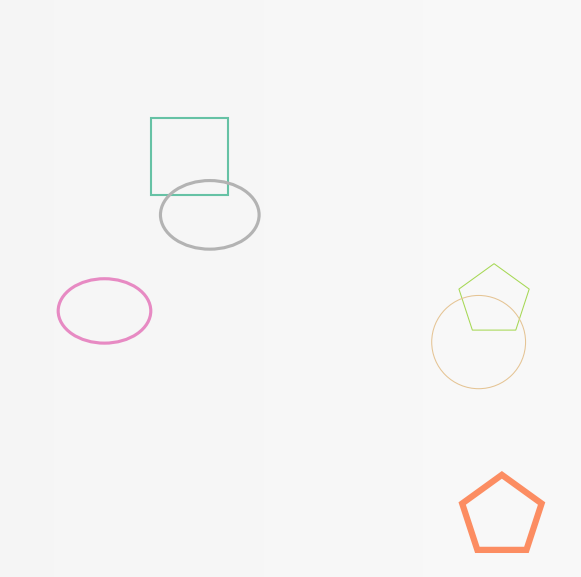[{"shape": "square", "thickness": 1, "radius": 0.33, "center": [0.326, 0.728]}, {"shape": "pentagon", "thickness": 3, "radius": 0.36, "center": [0.863, 0.105]}, {"shape": "oval", "thickness": 1.5, "radius": 0.4, "center": [0.18, 0.461]}, {"shape": "pentagon", "thickness": 0.5, "radius": 0.32, "center": [0.85, 0.479]}, {"shape": "circle", "thickness": 0.5, "radius": 0.4, "center": [0.823, 0.407]}, {"shape": "oval", "thickness": 1.5, "radius": 0.42, "center": [0.361, 0.627]}]